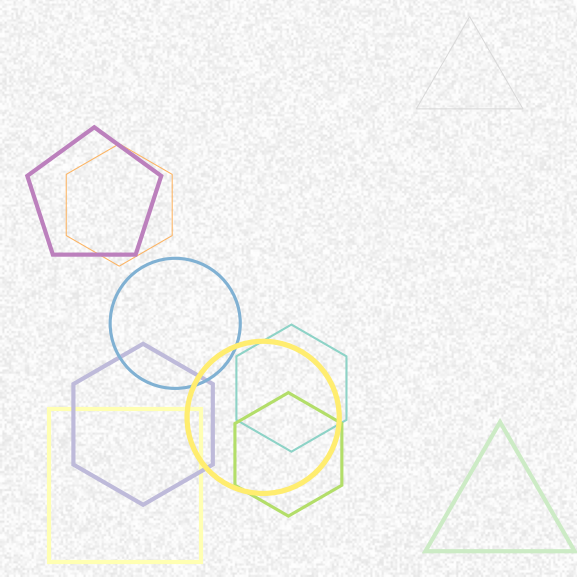[{"shape": "hexagon", "thickness": 1, "radius": 0.55, "center": [0.505, 0.327]}, {"shape": "square", "thickness": 2, "radius": 0.66, "center": [0.216, 0.158]}, {"shape": "hexagon", "thickness": 2, "radius": 0.7, "center": [0.248, 0.264]}, {"shape": "circle", "thickness": 1.5, "radius": 0.56, "center": [0.303, 0.439]}, {"shape": "hexagon", "thickness": 0.5, "radius": 0.53, "center": [0.206, 0.644]}, {"shape": "hexagon", "thickness": 1.5, "radius": 0.53, "center": [0.499, 0.212]}, {"shape": "triangle", "thickness": 0.5, "radius": 0.53, "center": [0.813, 0.864]}, {"shape": "pentagon", "thickness": 2, "radius": 0.61, "center": [0.163, 0.657]}, {"shape": "triangle", "thickness": 2, "radius": 0.75, "center": [0.866, 0.119]}, {"shape": "circle", "thickness": 2.5, "radius": 0.66, "center": [0.456, 0.276]}]